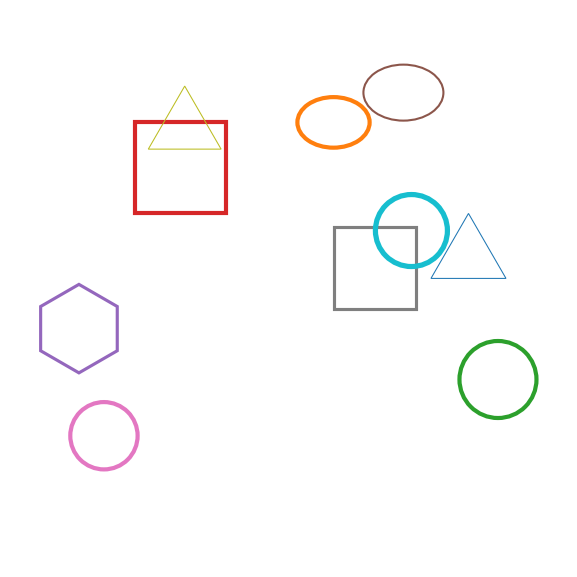[{"shape": "triangle", "thickness": 0.5, "radius": 0.37, "center": [0.811, 0.555]}, {"shape": "oval", "thickness": 2, "radius": 0.31, "center": [0.578, 0.787]}, {"shape": "circle", "thickness": 2, "radius": 0.33, "center": [0.862, 0.342]}, {"shape": "square", "thickness": 2, "radius": 0.39, "center": [0.312, 0.709]}, {"shape": "hexagon", "thickness": 1.5, "radius": 0.38, "center": [0.137, 0.43]}, {"shape": "oval", "thickness": 1, "radius": 0.35, "center": [0.699, 0.839]}, {"shape": "circle", "thickness": 2, "radius": 0.29, "center": [0.18, 0.245]}, {"shape": "square", "thickness": 1.5, "radius": 0.36, "center": [0.649, 0.535]}, {"shape": "triangle", "thickness": 0.5, "radius": 0.36, "center": [0.32, 0.777]}, {"shape": "circle", "thickness": 2.5, "radius": 0.31, "center": [0.712, 0.6]}]